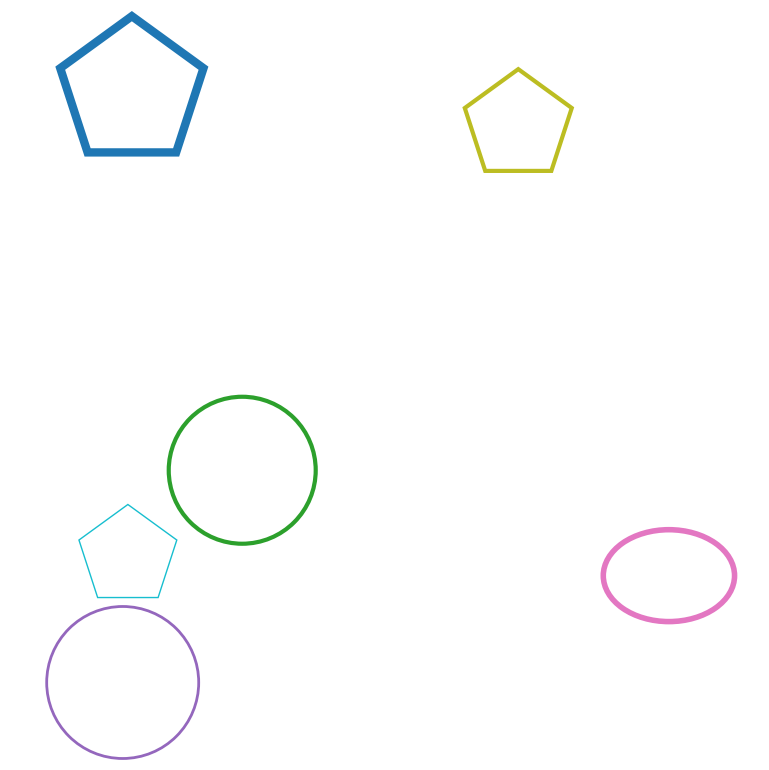[{"shape": "pentagon", "thickness": 3, "radius": 0.49, "center": [0.171, 0.881]}, {"shape": "circle", "thickness": 1.5, "radius": 0.48, "center": [0.315, 0.389]}, {"shape": "circle", "thickness": 1, "radius": 0.49, "center": [0.159, 0.114]}, {"shape": "oval", "thickness": 2, "radius": 0.43, "center": [0.869, 0.252]}, {"shape": "pentagon", "thickness": 1.5, "radius": 0.37, "center": [0.673, 0.837]}, {"shape": "pentagon", "thickness": 0.5, "radius": 0.33, "center": [0.166, 0.278]}]